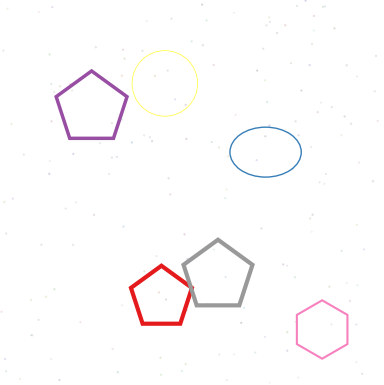[{"shape": "pentagon", "thickness": 3, "radius": 0.42, "center": [0.419, 0.227]}, {"shape": "oval", "thickness": 1, "radius": 0.46, "center": [0.69, 0.605]}, {"shape": "pentagon", "thickness": 2.5, "radius": 0.48, "center": [0.238, 0.719]}, {"shape": "circle", "thickness": 0.5, "radius": 0.43, "center": [0.428, 0.783]}, {"shape": "hexagon", "thickness": 1.5, "radius": 0.38, "center": [0.837, 0.144]}, {"shape": "pentagon", "thickness": 3, "radius": 0.47, "center": [0.566, 0.283]}]